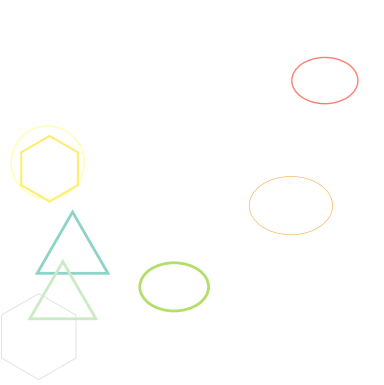[{"shape": "triangle", "thickness": 2, "radius": 0.53, "center": [0.188, 0.343]}, {"shape": "circle", "thickness": 1, "radius": 0.47, "center": [0.124, 0.578]}, {"shape": "oval", "thickness": 1, "radius": 0.43, "center": [0.844, 0.791]}, {"shape": "oval", "thickness": 0.5, "radius": 0.54, "center": [0.756, 0.466]}, {"shape": "oval", "thickness": 2, "radius": 0.45, "center": [0.452, 0.255]}, {"shape": "hexagon", "thickness": 0.5, "radius": 0.56, "center": [0.101, 0.126]}, {"shape": "triangle", "thickness": 2, "radius": 0.5, "center": [0.163, 0.222]}, {"shape": "hexagon", "thickness": 1.5, "radius": 0.43, "center": [0.129, 0.562]}]